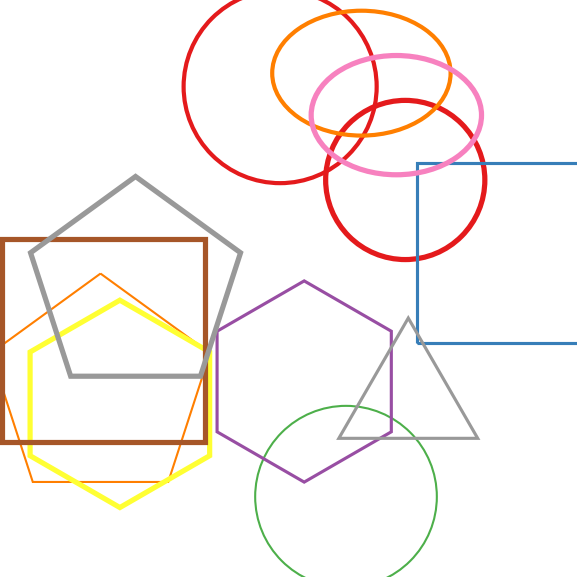[{"shape": "circle", "thickness": 2, "radius": 0.84, "center": [0.485, 0.849]}, {"shape": "circle", "thickness": 2.5, "radius": 0.69, "center": [0.702, 0.687]}, {"shape": "square", "thickness": 1.5, "radius": 0.78, "center": [0.879, 0.561]}, {"shape": "circle", "thickness": 1, "radius": 0.79, "center": [0.599, 0.139]}, {"shape": "hexagon", "thickness": 1.5, "radius": 0.87, "center": [0.527, 0.339]}, {"shape": "pentagon", "thickness": 1, "radius": 1.0, "center": [0.174, 0.326]}, {"shape": "oval", "thickness": 2, "radius": 0.77, "center": [0.626, 0.872]}, {"shape": "hexagon", "thickness": 2.5, "radius": 0.9, "center": [0.208, 0.3]}, {"shape": "square", "thickness": 2.5, "radius": 0.88, "center": [0.179, 0.409]}, {"shape": "oval", "thickness": 2.5, "radius": 0.74, "center": [0.686, 0.8]}, {"shape": "triangle", "thickness": 1.5, "radius": 0.69, "center": [0.707, 0.31]}, {"shape": "pentagon", "thickness": 2.5, "radius": 0.96, "center": [0.235, 0.502]}]